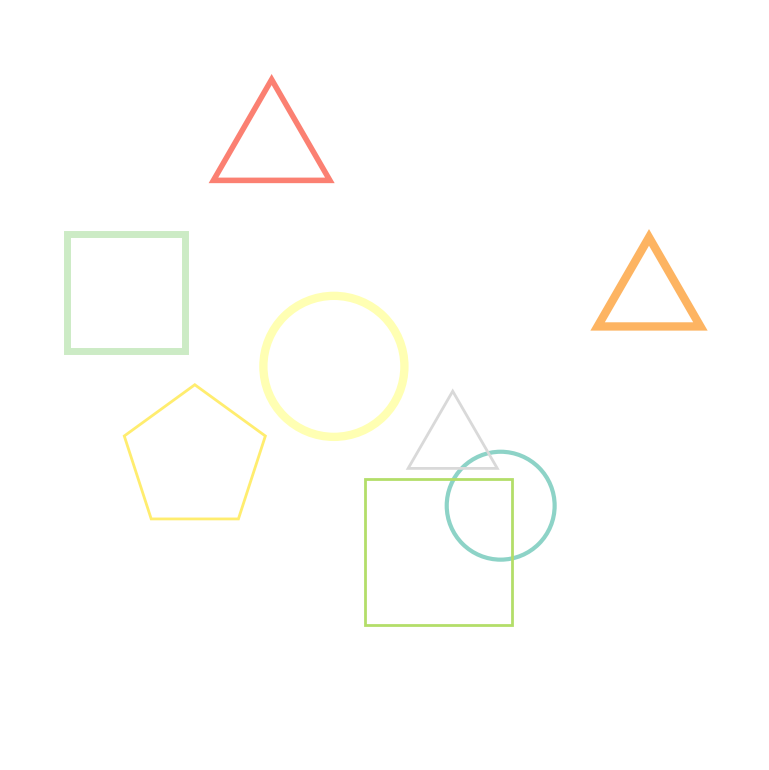[{"shape": "circle", "thickness": 1.5, "radius": 0.35, "center": [0.65, 0.343]}, {"shape": "circle", "thickness": 3, "radius": 0.46, "center": [0.434, 0.524]}, {"shape": "triangle", "thickness": 2, "radius": 0.44, "center": [0.353, 0.809]}, {"shape": "triangle", "thickness": 3, "radius": 0.39, "center": [0.843, 0.615]}, {"shape": "square", "thickness": 1, "radius": 0.48, "center": [0.57, 0.283]}, {"shape": "triangle", "thickness": 1, "radius": 0.33, "center": [0.588, 0.425]}, {"shape": "square", "thickness": 2.5, "radius": 0.38, "center": [0.164, 0.62]}, {"shape": "pentagon", "thickness": 1, "radius": 0.48, "center": [0.253, 0.404]}]